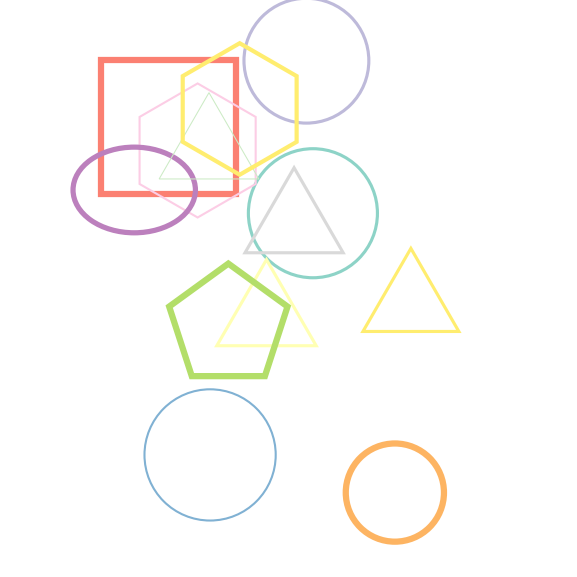[{"shape": "circle", "thickness": 1.5, "radius": 0.56, "center": [0.542, 0.63]}, {"shape": "triangle", "thickness": 1.5, "radius": 0.5, "center": [0.461, 0.45]}, {"shape": "circle", "thickness": 1.5, "radius": 0.54, "center": [0.531, 0.894]}, {"shape": "square", "thickness": 3, "radius": 0.58, "center": [0.292, 0.779]}, {"shape": "circle", "thickness": 1, "radius": 0.57, "center": [0.364, 0.211]}, {"shape": "circle", "thickness": 3, "radius": 0.43, "center": [0.684, 0.146]}, {"shape": "pentagon", "thickness": 3, "radius": 0.54, "center": [0.395, 0.435]}, {"shape": "hexagon", "thickness": 1, "radius": 0.58, "center": [0.342, 0.739]}, {"shape": "triangle", "thickness": 1.5, "radius": 0.49, "center": [0.509, 0.611]}, {"shape": "oval", "thickness": 2.5, "radius": 0.53, "center": [0.232, 0.67]}, {"shape": "triangle", "thickness": 0.5, "radius": 0.5, "center": [0.362, 0.739]}, {"shape": "hexagon", "thickness": 2, "radius": 0.57, "center": [0.415, 0.81]}, {"shape": "triangle", "thickness": 1.5, "radius": 0.48, "center": [0.711, 0.473]}]